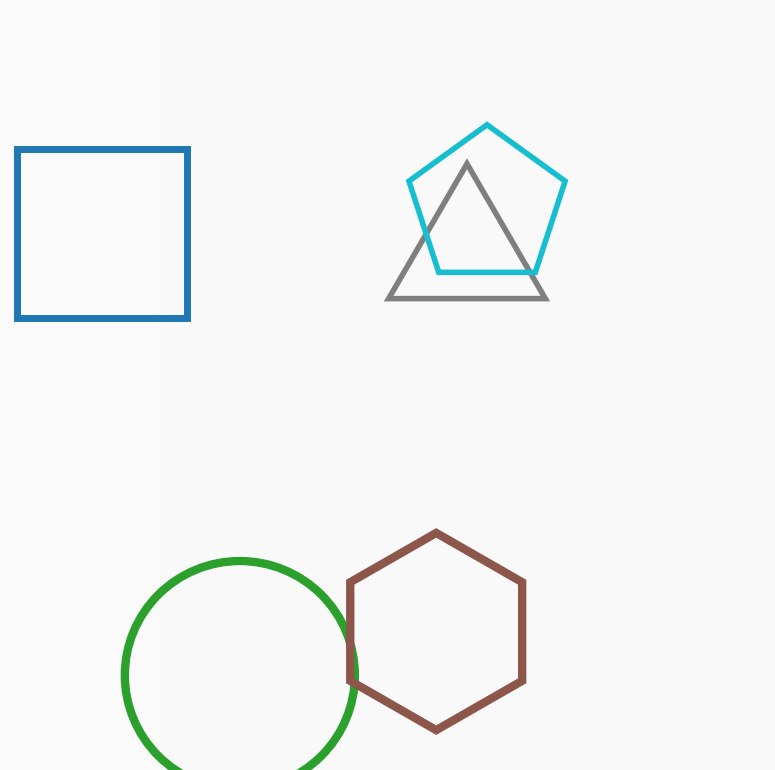[{"shape": "square", "thickness": 2.5, "radius": 0.55, "center": [0.132, 0.696]}, {"shape": "circle", "thickness": 3, "radius": 0.74, "center": [0.309, 0.123]}, {"shape": "hexagon", "thickness": 3, "radius": 0.64, "center": [0.563, 0.18]}, {"shape": "triangle", "thickness": 2, "radius": 0.58, "center": [0.603, 0.671]}, {"shape": "pentagon", "thickness": 2, "radius": 0.53, "center": [0.628, 0.732]}]